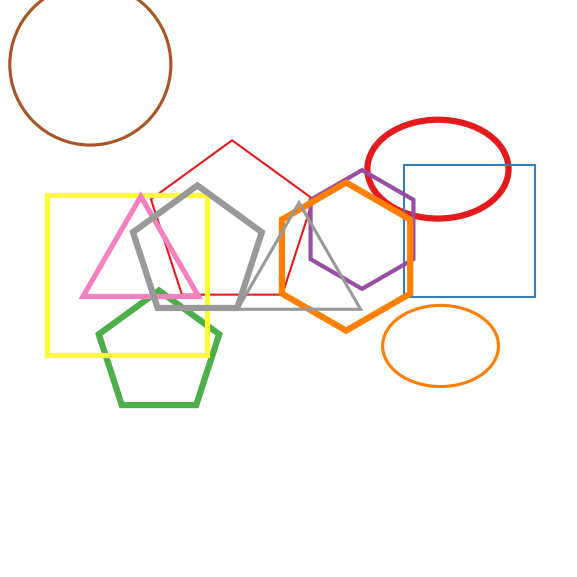[{"shape": "pentagon", "thickness": 1, "radius": 0.74, "center": [0.402, 0.608]}, {"shape": "oval", "thickness": 3, "radius": 0.61, "center": [0.758, 0.706]}, {"shape": "square", "thickness": 1, "radius": 0.57, "center": [0.813, 0.599]}, {"shape": "pentagon", "thickness": 3, "radius": 0.55, "center": [0.275, 0.386]}, {"shape": "hexagon", "thickness": 2, "radius": 0.51, "center": [0.627, 0.602]}, {"shape": "oval", "thickness": 1.5, "radius": 0.5, "center": [0.763, 0.4]}, {"shape": "hexagon", "thickness": 3, "radius": 0.64, "center": [0.599, 0.555]}, {"shape": "square", "thickness": 2.5, "radius": 0.69, "center": [0.22, 0.523]}, {"shape": "circle", "thickness": 1.5, "radius": 0.7, "center": [0.156, 0.887]}, {"shape": "triangle", "thickness": 2.5, "radius": 0.58, "center": [0.244, 0.544]}, {"shape": "pentagon", "thickness": 3, "radius": 0.59, "center": [0.342, 0.561]}, {"shape": "triangle", "thickness": 1.5, "radius": 0.62, "center": [0.518, 0.525]}]